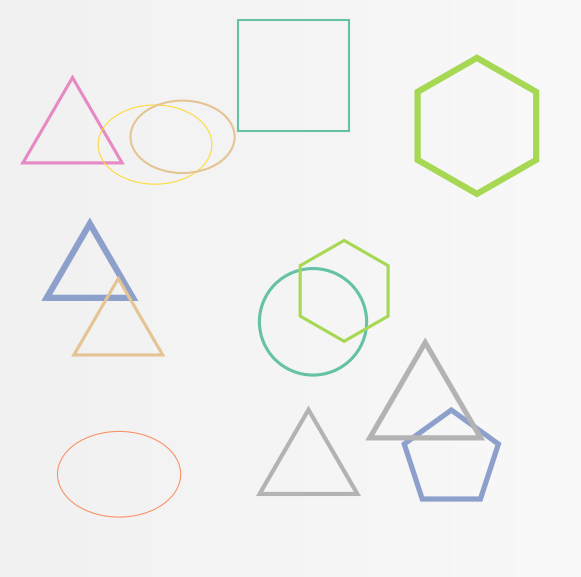[{"shape": "square", "thickness": 1, "radius": 0.48, "center": [0.504, 0.868]}, {"shape": "circle", "thickness": 1.5, "radius": 0.46, "center": [0.539, 0.442]}, {"shape": "oval", "thickness": 0.5, "radius": 0.53, "center": [0.205, 0.178]}, {"shape": "pentagon", "thickness": 2.5, "radius": 0.43, "center": [0.776, 0.204]}, {"shape": "triangle", "thickness": 3, "radius": 0.43, "center": [0.155, 0.526]}, {"shape": "triangle", "thickness": 1.5, "radius": 0.49, "center": [0.125, 0.766]}, {"shape": "hexagon", "thickness": 3, "radius": 0.59, "center": [0.82, 0.781]}, {"shape": "hexagon", "thickness": 1.5, "radius": 0.44, "center": [0.592, 0.495]}, {"shape": "oval", "thickness": 0.5, "radius": 0.49, "center": [0.267, 0.749]}, {"shape": "triangle", "thickness": 1.5, "radius": 0.44, "center": [0.203, 0.429]}, {"shape": "oval", "thickness": 1, "radius": 0.45, "center": [0.314, 0.762]}, {"shape": "triangle", "thickness": 2.5, "radius": 0.55, "center": [0.732, 0.296]}, {"shape": "triangle", "thickness": 2, "radius": 0.49, "center": [0.531, 0.192]}]